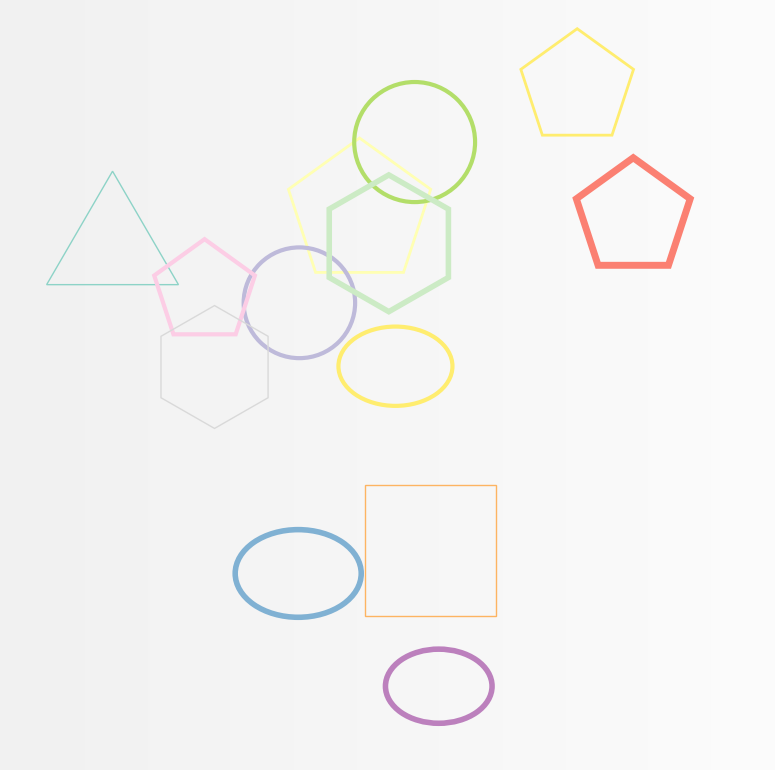[{"shape": "triangle", "thickness": 0.5, "radius": 0.49, "center": [0.145, 0.679]}, {"shape": "pentagon", "thickness": 1, "radius": 0.48, "center": [0.464, 0.724]}, {"shape": "circle", "thickness": 1.5, "radius": 0.36, "center": [0.386, 0.607]}, {"shape": "pentagon", "thickness": 2.5, "radius": 0.39, "center": [0.817, 0.718]}, {"shape": "oval", "thickness": 2, "radius": 0.41, "center": [0.385, 0.255]}, {"shape": "square", "thickness": 0.5, "radius": 0.42, "center": [0.555, 0.285]}, {"shape": "circle", "thickness": 1.5, "radius": 0.39, "center": [0.535, 0.816]}, {"shape": "pentagon", "thickness": 1.5, "radius": 0.34, "center": [0.264, 0.621]}, {"shape": "hexagon", "thickness": 0.5, "radius": 0.4, "center": [0.277, 0.523]}, {"shape": "oval", "thickness": 2, "radius": 0.34, "center": [0.566, 0.109]}, {"shape": "hexagon", "thickness": 2, "radius": 0.44, "center": [0.502, 0.684]}, {"shape": "oval", "thickness": 1.5, "radius": 0.37, "center": [0.51, 0.524]}, {"shape": "pentagon", "thickness": 1, "radius": 0.38, "center": [0.745, 0.886]}]